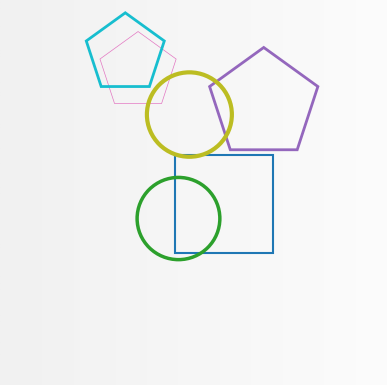[{"shape": "square", "thickness": 1.5, "radius": 0.63, "center": [0.578, 0.47]}, {"shape": "circle", "thickness": 2.5, "radius": 0.53, "center": [0.461, 0.432]}, {"shape": "pentagon", "thickness": 2, "radius": 0.73, "center": [0.681, 0.73]}, {"shape": "pentagon", "thickness": 0.5, "radius": 0.52, "center": [0.356, 0.815]}, {"shape": "circle", "thickness": 3, "radius": 0.55, "center": [0.489, 0.702]}, {"shape": "pentagon", "thickness": 2, "radius": 0.53, "center": [0.323, 0.861]}]